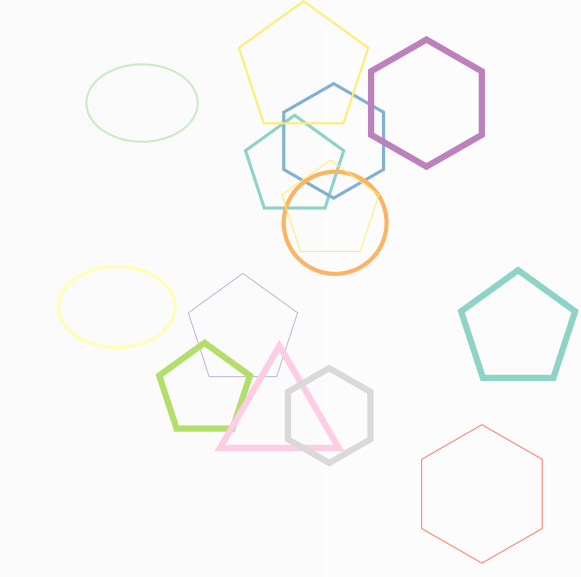[{"shape": "pentagon", "thickness": 3, "radius": 0.52, "center": [0.891, 0.428]}, {"shape": "pentagon", "thickness": 1.5, "radius": 0.44, "center": [0.507, 0.711]}, {"shape": "oval", "thickness": 1.5, "radius": 0.5, "center": [0.201, 0.468]}, {"shape": "pentagon", "thickness": 0.5, "radius": 0.49, "center": [0.418, 0.427]}, {"shape": "hexagon", "thickness": 0.5, "radius": 0.6, "center": [0.829, 0.144]}, {"shape": "hexagon", "thickness": 1.5, "radius": 0.5, "center": [0.574, 0.755]}, {"shape": "circle", "thickness": 2, "radius": 0.44, "center": [0.577, 0.613]}, {"shape": "pentagon", "thickness": 3, "radius": 0.41, "center": [0.352, 0.323]}, {"shape": "triangle", "thickness": 3, "radius": 0.59, "center": [0.481, 0.282]}, {"shape": "hexagon", "thickness": 3, "radius": 0.41, "center": [0.566, 0.28]}, {"shape": "hexagon", "thickness": 3, "radius": 0.55, "center": [0.734, 0.821]}, {"shape": "oval", "thickness": 1, "radius": 0.48, "center": [0.244, 0.821]}, {"shape": "pentagon", "thickness": 1, "radius": 0.58, "center": [0.522, 0.88]}, {"shape": "pentagon", "thickness": 0.5, "radius": 0.44, "center": [0.568, 0.635]}]